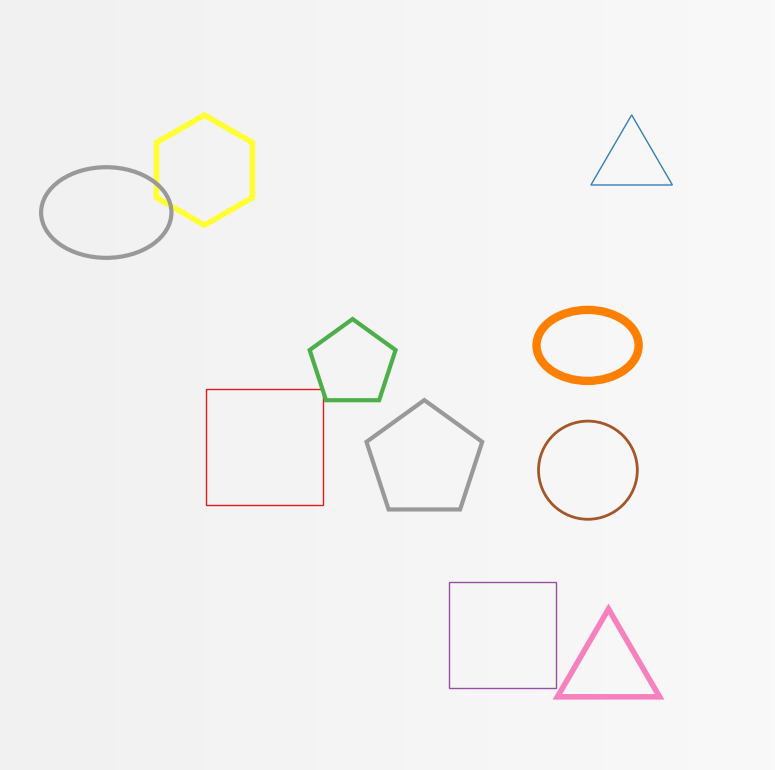[{"shape": "square", "thickness": 0.5, "radius": 0.38, "center": [0.341, 0.42]}, {"shape": "triangle", "thickness": 0.5, "radius": 0.3, "center": [0.815, 0.79]}, {"shape": "pentagon", "thickness": 1.5, "radius": 0.29, "center": [0.455, 0.527]}, {"shape": "square", "thickness": 0.5, "radius": 0.34, "center": [0.648, 0.175]}, {"shape": "oval", "thickness": 3, "radius": 0.33, "center": [0.758, 0.551]}, {"shape": "hexagon", "thickness": 2, "radius": 0.36, "center": [0.264, 0.779]}, {"shape": "circle", "thickness": 1, "radius": 0.32, "center": [0.759, 0.389]}, {"shape": "triangle", "thickness": 2, "radius": 0.38, "center": [0.785, 0.133]}, {"shape": "oval", "thickness": 1.5, "radius": 0.42, "center": [0.137, 0.724]}, {"shape": "pentagon", "thickness": 1.5, "radius": 0.39, "center": [0.548, 0.402]}]